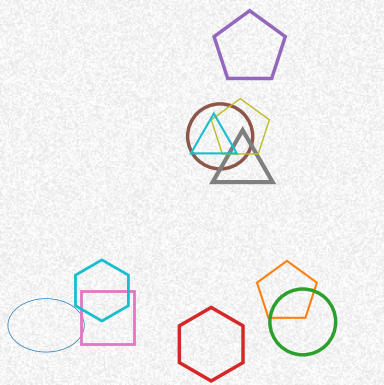[{"shape": "oval", "thickness": 0.5, "radius": 0.5, "center": [0.12, 0.155]}, {"shape": "pentagon", "thickness": 1.5, "radius": 0.41, "center": [0.745, 0.241]}, {"shape": "circle", "thickness": 2.5, "radius": 0.43, "center": [0.786, 0.164]}, {"shape": "hexagon", "thickness": 2.5, "radius": 0.48, "center": [0.549, 0.106]}, {"shape": "pentagon", "thickness": 2.5, "radius": 0.49, "center": [0.649, 0.875]}, {"shape": "circle", "thickness": 2.5, "radius": 0.42, "center": [0.572, 0.646]}, {"shape": "square", "thickness": 2, "radius": 0.34, "center": [0.279, 0.175]}, {"shape": "triangle", "thickness": 3, "radius": 0.45, "center": [0.63, 0.572]}, {"shape": "pentagon", "thickness": 1, "radius": 0.4, "center": [0.624, 0.664]}, {"shape": "triangle", "thickness": 1.5, "radius": 0.34, "center": [0.555, 0.636]}, {"shape": "hexagon", "thickness": 2, "radius": 0.4, "center": [0.265, 0.246]}]